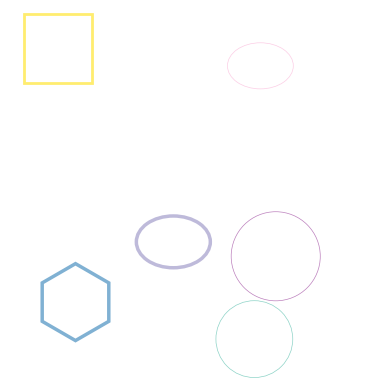[{"shape": "circle", "thickness": 0.5, "radius": 0.5, "center": [0.661, 0.119]}, {"shape": "oval", "thickness": 2.5, "radius": 0.48, "center": [0.45, 0.372]}, {"shape": "hexagon", "thickness": 2.5, "radius": 0.5, "center": [0.196, 0.215]}, {"shape": "oval", "thickness": 0.5, "radius": 0.43, "center": [0.676, 0.829]}, {"shape": "circle", "thickness": 0.5, "radius": 0.58, "center": [0.716, 0.334]}, {"shape": "square", "thickness": 2, "radius": 0.44, "center": [0.15, 0.874]}]